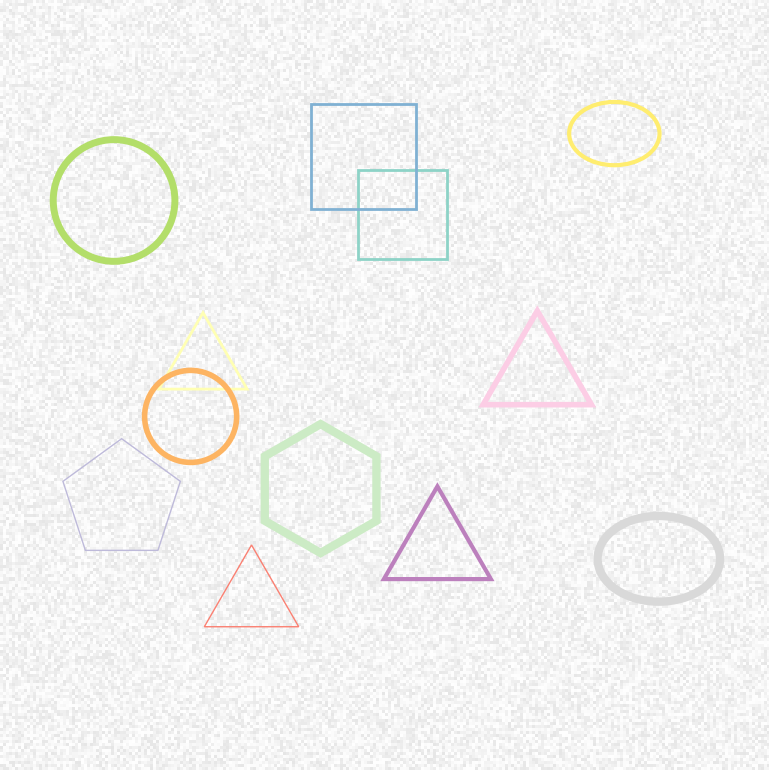[{"shape": "square", "thickness": 1, "radius": 0.29, "center": [0.523, 0.722]}, {"shape": "triangle", "thickness": 1, "radius": 0.33, "center": [0.264, 0.528]}, {"shape": "pentagon", "thickness": 0.5, "radius": 0.4, "center": [0.158, 0.35]}, {"shape": "triangle", "thickness": 0.5, "radius": 0.35, "center": [0.327, 0.221]}, {"shape": "square", "thickness": 1, "radius": 0.34, "center": [0.472, 0.797]}, {"shape": "circle", "thickness": 2, "radius": 0.3, "center": [0.248, 0.459]}, {"shape": "circle", "thickness": 2.5, "radius": 0.4, "center": [0.148, 0.74]}, {"shape": "triangle", "thickness": 2, "radius": 0.41, "center": [0.698, 0.515]}, {"shape": "oval", "thickness": 3, "radius": 0.4, "center": [0.856, 0.274]}, {"shape": "triangle", "thickness": 1.5, "radius": 0.4, "center": [0.568, 0.288]}, {"shape": "hexagon", "thickness": 3, "radius": 0.42, "center": [0.416, 0.366]}, {"shape": "oval", "thickness": 1.5, "radius": 0.29, "center": [0.798, 0.827]}]